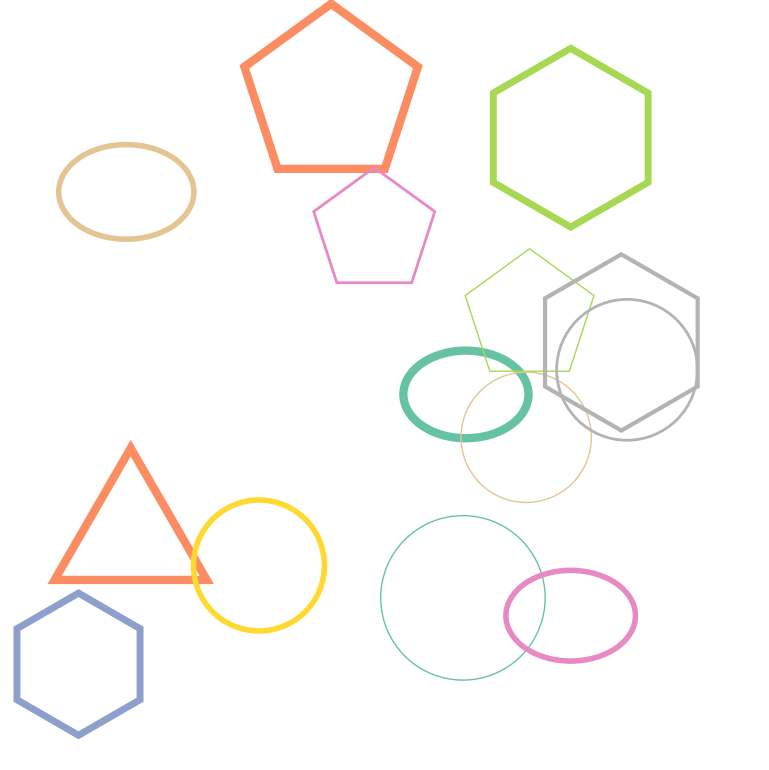[{"shape": "circle", "thickness": 0.5, "radius": 0.53, "center": [0.601, 0.224]}, {"shape": "oval", "thickness": 3, "radius": 0.41, "center": [0.605, 0.488]}, {"shape": "pentagon", "thickness": 3, "radius": 0.59, "center": [0.43, 0.877]}, {"shape": "triangle", "thickness": 3, "radius": 0.57, "center": [0.17, 0.304]}, {"shape": "hexagon", "thickness": 2.5, "radius": 0.46, "center": [0.102, 0.137]}, {"shape": "oval", "thickness": 2, "radius": 0.42, "center": [0.741, 0.2]}, {"shape": "pentagon", "thickness": 1, "radius": 0.41, "center": [0.486, 0.7]}, {"shape": "hexagon", "thickness": 2.5, "radius": 0.58, "center": [0.741, 0.821]}, {"shape": "pentagon", "thickness": 0.5, "radius": 0.44, "center": [0.688, 0.589]}, {"shape": "circle", "thickness": 2, "radius": 0.43, "center": [0.336, 0.266]}, {"shape": "oval", "thickness": 2, "radius": 0.44, "center": [0.164, 0.751]}, {"shape": "circle", "thickness": 0.5, "radius": 0.42, "center": [0.683, 0.432]}, {"shape": "hexagon", "thickness": 1.5, "radius": 0.57, "center": [0.807, 0.555]}, {"shape": "circle", "thickness": 1, "radius": 0.46, "center": [0.814, 0.52]}]